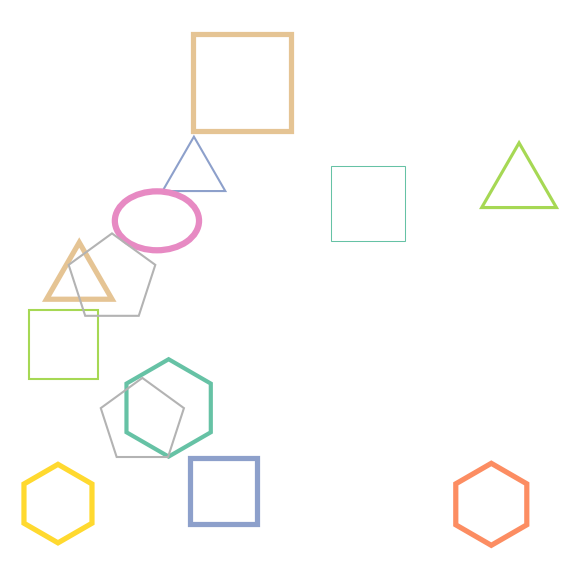[{"shape": "hexagon", "thickness": 2, "radius": 0.42, "center": [0.292, 0.293]}, {"shape": "square", "thickness": 0.5, "radius": 0.32, "center": [0.637, 0.646]}, {"shape": "hexagon", "thickness": 2.5, "radius": 0.35, "center": [0.851, 0.126]}, {"shape": "triangle", "thickness": 1, "radius": 0.31, "center": [0.336, 0.7]}, {"shape": "square", "thickness": 2.5, "radius": 0.29, "center": [0.387, 0.149]}, {"shape": "oval", "thickness": 3, "radius": 0.36, "center": [0.272, 0.617]}, {"shape": "triangle", "thickness": 1.5, "radius": 0.37, "center": [0.899, 0.677]}, {"shape": "square", "thickness": 1, "radius": 0.3, "center": [0.11, 0.403]}, {"shape": "hexagon", "thickness": 2.5, "radius": 0.34, "center": [0.1, 0.127]}, {"shape": "triangle", "thickness": 2.5, "radius": 0.33, "center": [0.137, 0.514]}, {"shape": "square", "thickness": 2.5, "radius": 0.42, "center": [0.419, 0.856]}, {"shape": "pentagon", "thickness": 1, "radius": 0.38, "center": [0.246, 0.269]}, {"shape": "pentagon", "thickness": 1, "radius": 0.39, "center": [0.194, 0.516]}]